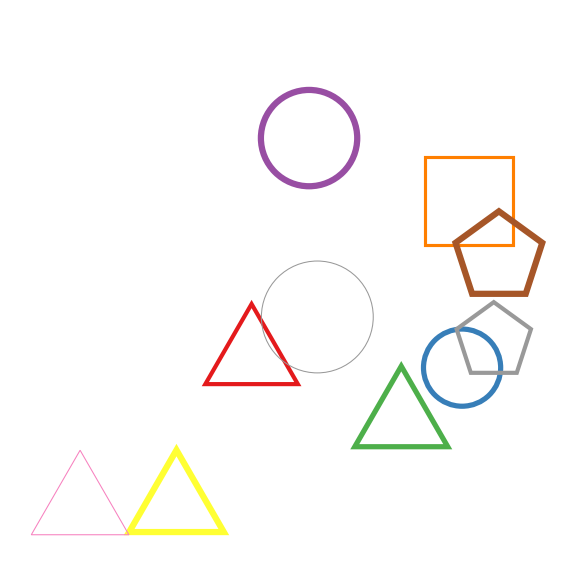[{"shape": "triangle", "thickness": 2, "radius": 0.46, "center": [0.436, 0.38]}, {"shape": "circle", "thickness": 2.5, "radius": 0.33, "center": [0.8, 0.363]}, {"shape": "triangle", "thickness": 2.5, "radius": 0.46, "center": [0.695, 0.272]}, {"shape": "circle", "thickness": 3, "radius": 0.42, "center": [0.535, 0.76]}, {"shape": "square", "thickness": 1.5, "radius": 0.38, "center": [0.812, 0.651]}, {"shape": "triangle", "thickness": 3, "radius": 0.47, "center": [0.306, 0.125]}, {"shape": "pentagon", "thickness": 3, "radius": 0.39, "center": [0.864, 0.554]}, {"shape": "triangle", "thickness": 0.5, "radius": 0.49, "center": [0.139, 0.122]}, {"shape": "circle", "thickness": 0.5, "radius": 0.48, "center": [0.549, 0.45]}, {"shape": "pentagon", "thickness": 2, "radius": 0.34, "center": [0.855, 0.408]}]